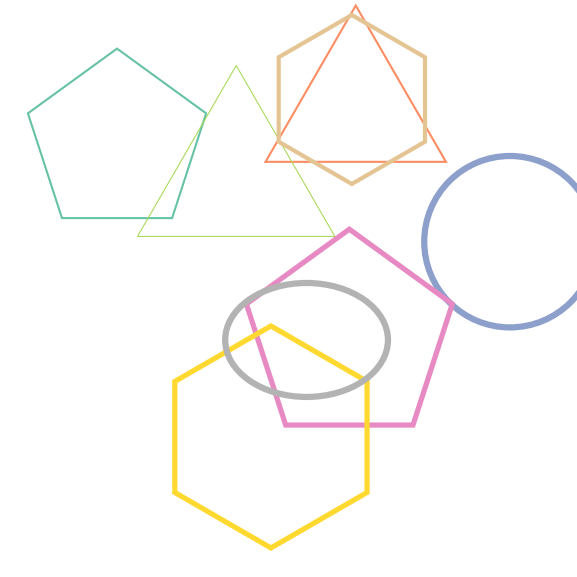[{"shape": "pentagon", "thickness": 1, "radius": 0.81, "center": [0.203, 0.753]}, {"shape": "triangle", "thickness": 1, "radius": 0.9, "center": [0.616, 0.809]}, {"shape": "circle", "thickness": 3, "radius": 0.74, "center": [0.883, 0.581]}, {"shape": "pentagon", "thickness": 2.5, "radius": 0.94, "center": [0.605, 0.415]}, {"shape": "triangle", "thickness": 0.5, "radius": 0.99, "center": [0.409, 0.688]}, {"shape": "hexagon", "thickness": 2.5, "radius": 0.96, "center": [0.469, 0.242]}, {"shape": "hexagon", "thickness": 2, "radius": 0.73, "center": [0.609, 0.827]}, {"shape": "oval", "thickness": 3, "radius": 0.7, "center": [0.531, 0.41]}]